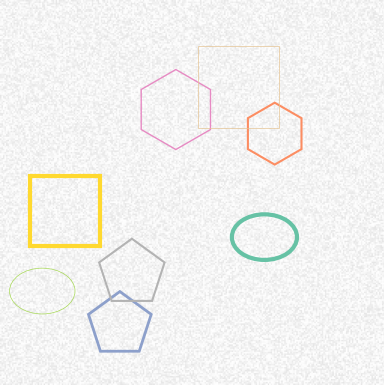[{"shape": "oval", "thickness": 3, "radius": 0.42, "center": [0.687, 0.384]}, {"shape": "hexagon", "thickness": 1.5, "radius": 0.4, "center": [0.714, 0.653]}, {"shape": "pentagon", "thickness": 2, "radius": 0.43, "center": [0.311, 0.157]}, {"shape": "hexagon", "thickness": 1, "radius": 0.52, "center": [0.457, 0.716]}, {"shape": "oval", "thickness": 0.5, "radius": 0.42, "center": [0.11, 0.244]}, {"shape": "square", "thickness": 3, "radius": 0.45, "center": [0.168, 0.452]}, {"shape": "square", "thickness": 0.5, "radius": 0.53, "center": [0.62, 0.774]}, {"shape": "pentagon", "thickness": 1.5, "radius": 0.45, "center": [0.343, 0.291]}]